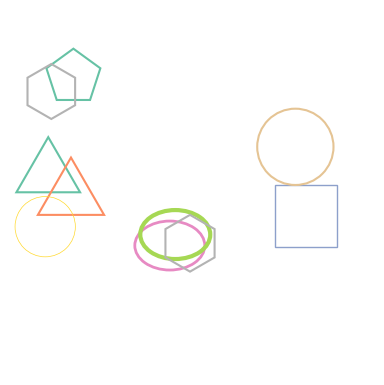[{"shape": "pentagon", "thickness": 1.5, "radius": 0.37, "center": [0.191, 0.8]}, {"shape": "triangle", "thickness": 1.5, "radius": 0.48, "center": [0.125, 0.548]}, {"shape": "triangle", "thickness": 1.5, "radius": 0.5, "center": [0.184, 0.491]}, {"shape": "square", "thickness": 1, "radius": 0.4, "center": [0.794, 0.439]}, {"shape": "oval", "thickness": 2, "radius": 0.45, "center": [0.441, 0.362]}, {"shape": "oval", "thickness": 3, "radius": 0.45, "center": [0.455, 0.391]}, {"shape": "circle", "thickness": 0.5, "radius": 0.39, "center": [0.117, 0.411]}, {"shape": "circle", "thickness": 1.5, "radius": 0.5, "center": [0.767, 0.619]}, {"shape": "hexagon", "thickness": 1.5, "radius": 0.36, "center": [0.133, 0.762]}, {"shape": "hexagon", "thickness": 1.5, "radius": 0.37, "center": [0.494, 0.368]}]